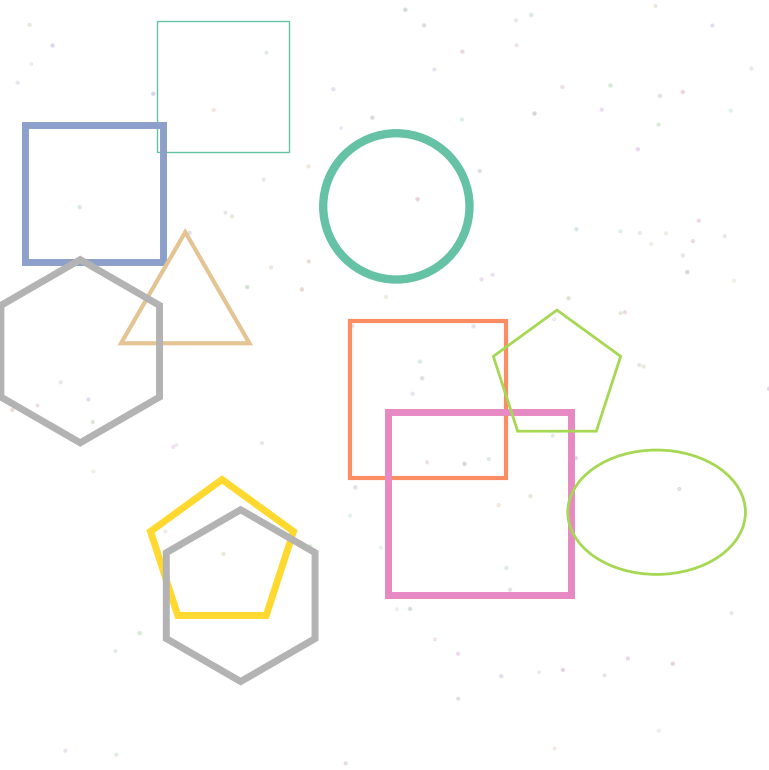[{"shape": "square", "thickness": 0.5, "radius": 0.43, "center": [0.29, 0.888]}, {"shape": "circle", "thickness": 3, "radius": 0.47, "center": [0.515, 0.732]}, {"shape": "square", "thickness": 1.5, "radius": 0.51, "center": [0.556, 0.481]}, {"shape": "square", "thickness": 2.5, "radius": 0.45, "center": [0.122, 0.749]}, {"shape": "square", "thickness": 2.5, "radius": 0.59, "center": [0.623, 0.346]}, {"shape": "pentagon", "thickness": 1, "radius": 0.43, "center": [0.723, 0.51]}, {"shape": "oval", "thickness": 1, "radius": 0.58, "center": [0.853, 0.335]}, {"shape": "pentagon", "thickness": 2.5, "radius": 0.49, "center": [0.288, 0.28]}, {"shape": "triangle", "thickness": 1.5, "radius": 0.48, "center": [0.241, 0.602]}, {"shape": "hexagon", "thickness": 2.5, "radius": 0.59, "center": [0.104, 0.544]}, {"shape": "hexagon", "thickness": 2.5, "radius": 0.56, "center": [0.313, 0.226]}]